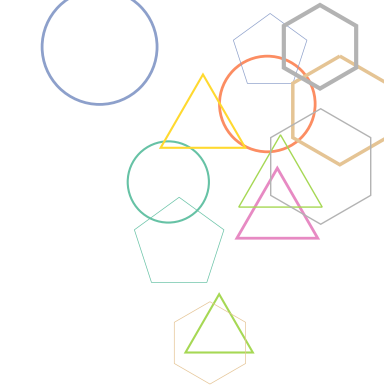[{"shape": "circle", "thickness": 1.5, "radius": 0.53, "center": [0.437, 0.527]}, {"shape": "pentagon", "thickness": 0.5, "radius": 0.61, "center": [0.465, 0.365]}, {"shape": "circle", "thickness": 2, "radius": 0.62, "center": [0.694, 0.73]}, {"shape": "circle", "thickness": 2, "radius": 0.75, "center": [0.259, 0.878]}, {"shape": "pentagon", "thickness": 0.5, "radius": 0.5, "center": [0.702, 0.865]}, {"shape": "triangle", "thickness": 2, "radius": 0.61, "center": [0.72, 0.442]}, {"shape": "triangle", "thickness": 1.5, "radius": 0.5, "center": [0.569, 0.135]}, {"shape": "triangle", "thickness": 1, "radius": 0.63, "center": [0.729, 0.525]}, {"shape": "triangle", "thickness": 1.5, "radius": 0.63, "center": [0.527, 0.68]}, {"shape": "hexagon", "thickness": 2.5, "radius": 0.71, "center": [0.883, 0.713]}, {"shape": "hexagon", "thickness": 0.5, "radius": 0.53, "center": [0.545, 0.109]}, {"shape": "hexagon", "thickness": 3, "radius": 0.54, "center": [0.831, 0.878]}, {"shape": "hexagon", "thickness": 1, "radius": 0.75, "center": [0.833, 0.568]}]